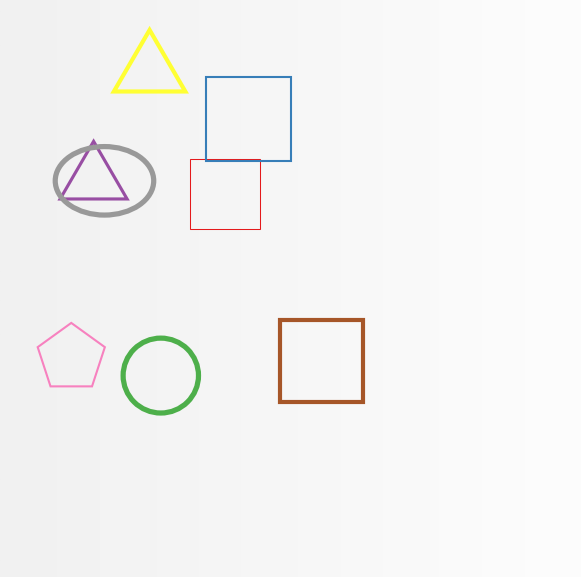[{"shape": "square", "thickness": 0.5, "radius": 0.3, "center": [0.388, 0.663]}, {"shape": "square", "thickness": 1, "radius": 0.36, "center": [0.427, 0.793]}, {"shape": "circle", "thickness": 2.5, "radius": 0.32, "center": [0.277, 0.349]}, {"shape": "triangle", "thickness": 1.5, "radius": 0.33, "center": [0.161, 0.688]}, {"shape": "triangle", "thickness": 2, "radius": 0.35, "center": [0.257, 0.876]}, {"shape": "square", "thickness": 2, "radius": 0.36, "center": [0.553, 0.374]}, {"shape": "pentagon", "thickness": 1, "radius": 0.3, "center": [0.123, 0.379]}, {"shape": "oval", "thickness": 2.5, "radius": 0.42, "center": [0.18, 0.686]}]